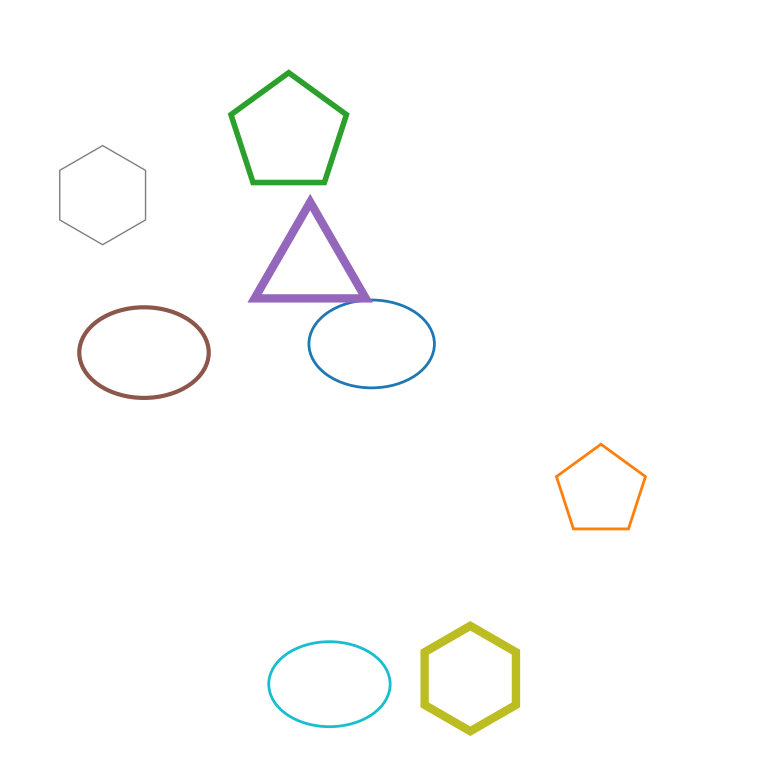[{"shape": "oval", "thickness": 1, "radius": 0.41, "center": [0.483, 0.553]}, {"shape": "pentagon", "thickness": 1, "radius": 0.3, "center": [0.78, 0.362]}, {"shape": "pentagon", "thickness": 2, "radius": 0.39, "center": [0.375, 0.827]}, {"shape": "triangle", "thickness": 3, "radius": 0.42, "center": [0.403, 0.654]}, {"shape": "oval", "thickness": 1.5, "radius": 0.42, "center": [0.187, 0.542]}, {"shape": "hexagon", "thickness": 0.5, "radius": 0.32, "center": [0.133, 0.747]}, {"shape": "hexagon", "thickness": 3, "radius": 0.34, "center": [0.611, 0.119]}, {"shape": "oval", "thickness": 1, "radius": 0.39, "center": [0.428, 0.111]}]